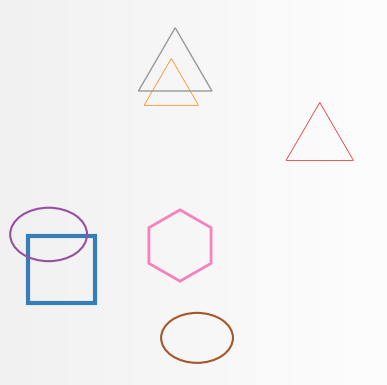[{"shape": "triangle", "thickness": 0.5, "radius": 0.5, "center": [0.825, 0.634]}, {"shape": "square", "thickness": 3, "radius": 0.43, "center": [0.159, 0.3]}, {"shape": "oval", "thickness": 1.5, "radius": 0.5, "center": [0.125, 0.391]}, {"shape": "triangle", "thickness": 0.5, "radius": 0.41, "center": [0.442, 0.767]}, {"shape": "oval", "thickness": 1.5, "radius": 0.46, "center": [0.508, 0.122]}, {"shape": "hexagon", "thickness": 2, "radius": 0.46, "center": [0.464, 0.362]}, {"shape": "triangle", "thickness": 1, "radius": 0.55, "center": [0.452, 0.818]}]